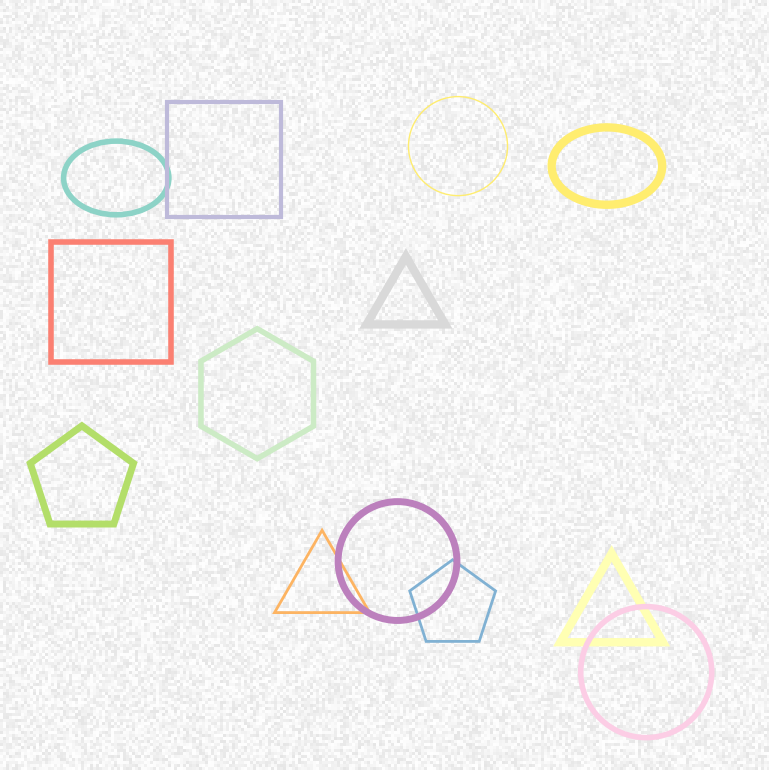[{"shape": "oval", "thickness": 2, "radius": 0.34, "center": [0.151, 0.769]}, {"shape": "triangle", "thickness": 3, "radius": 0.38, "center": [0.794, 0.204]}, {"shape": "square", "thickness": 1.5, "radius": 0.37, "center": [0.291, 0.793]}, {"shape": "square", "thickness": 2, "radius": 0.39, "center": [0.144, 0.608]}, {"shape": "pentagon", "thickness": 1, "radius": 0.29, "center": [0.588, 0.214]}, {"shape": "triangle", "thickness": 1, "radius": 0.36, "center": [0.418, 0.24]}, {"shape": "pentagon", "thickness": 2.5, "radius": 0.35, "center": [0.106, 0.376]}, {"shape": "circle", "thickness": 2, "radius": 0.43, "center": [0.839, 0.127]}, {"shape": "triangle", "thickness": 3, "radius": 0.29, "center": [0.527, 0.608]}, {"shape": "circle", "thickness": 2.5, "radius": 0.39, "center": [0.516, 0.271]}, {"shape": "hexagon", "thickness": 2, "radius": 0.42, "center": [0.334, 0.489]}, {"shape": "circle", "thickness": 0.5, "radius": 0.32, "center": [0.595, 0.81]}, {"shape": "oval", "thickness": 3, "radius": 0.36, "center": [0.788, 0.784]}]